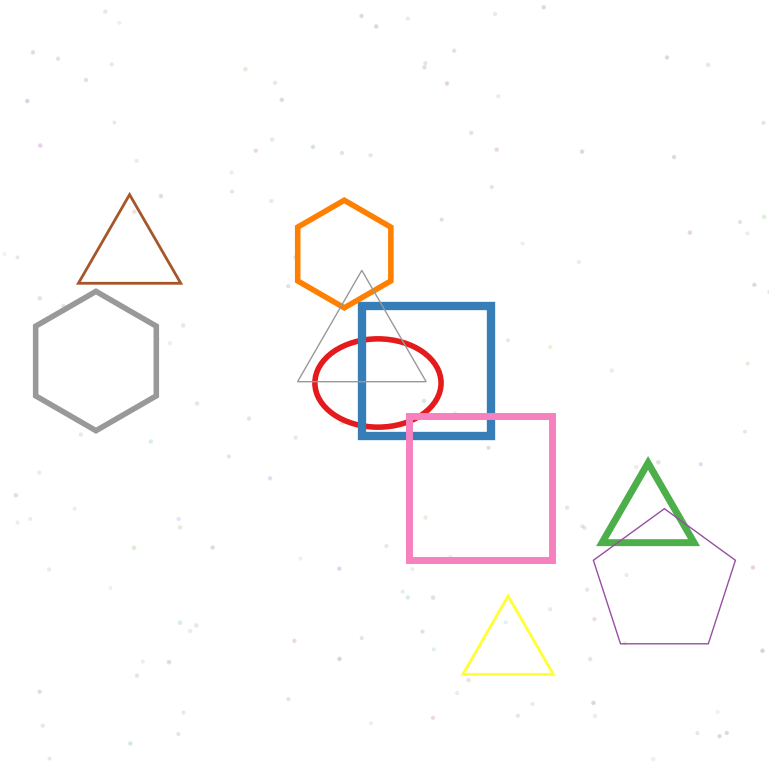[{"shape": "oval", "thickness": 2, "radius": 0.41, "center": [0.491, 0.503]}, {"shape": "square", "thickness": 3, "radius": 0.42, "center": [0.554, 0.518]}, {"shape": "triangle", "thickness": 2.5, "radius": 0.34, "center": [0.842, 0.33]}, {"shape": "pentagon", "thickness": 0.5, "radius": 0.48, "center": [0.863, 0.242]}, {"shape": "hexagon", "thickness": 2, "radius": 0.35, "center": [0.447, 0.67]}, {"shape": "triangle", "thickness": 1, "radius": 0.34, "center": [0.66, 0.158]}, {"shape": "triangle", "thickness": 1, "radius": 0.38, "center": [0.168, 0.67]}, {"shape": "square", "thickness": 2.5, "radius": 0.47, "center": [0.624, 0.366]}, {"shape": "hexagon", "thickness": 2, "radius": 0.45, "center": [0.125, 0.531]}, {"shape": "triangle", "thickness": 0.5, "radius": 0.48, "center": [0.47, 0.552]}]